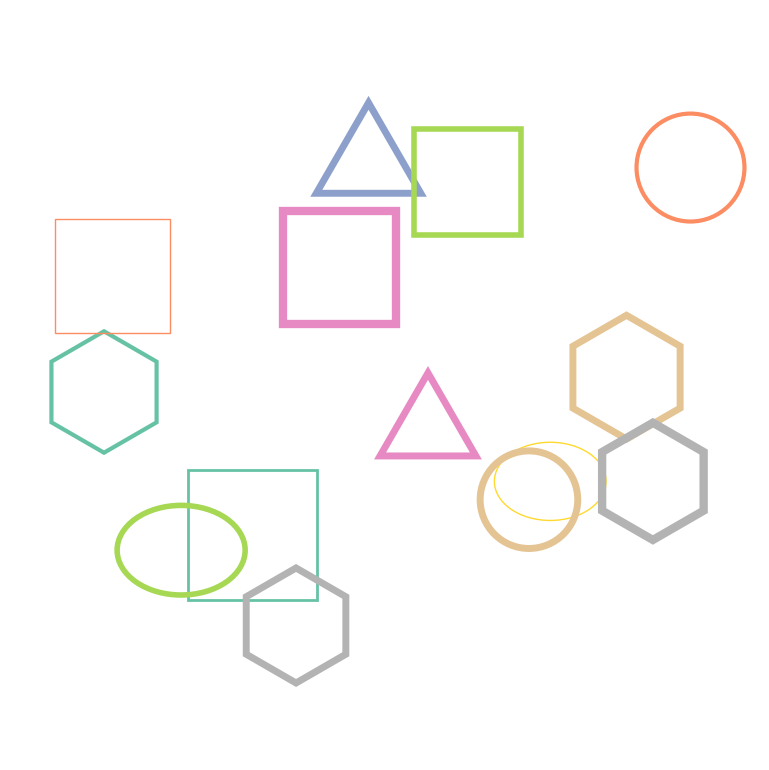[{"shape": "hexagon", "thickness": 1.5, "radius": 0.39, "center": [0.135, 0.491]}, {"shape": "square", "thickness": 1, "radius": 0.42, "center": [0.328, 0.305]}, {"shape": "circle", "thickness": 1.5, "radius": 0.35, "center": [0.897, 0.782]}, {"shape": "square", "thickness": 0.5, "radius": 0.37, "center": [0.146, 0.642]}, {"shape": "triangle", "thickness": 2.5, "radius": 0.39, "center": [0.479, 0.788]}, {"shape": "triangle", "thickness": 2.5, "radius": 0.36, "center": [0.556, 0.444]}, {"shape": "square", "thickness": 3, "radius": 0.37, "center": [0.441, 0.652]}, {"shape": "square", "thickness": 2, "radius": 0.35, "center": [0.607, 0.764]}, {"shape": "oval", "thickness": 2, "radius": 0.42, "center": [0.235, 0.285]}, {"shape": "oval", "thickness": 0.5, "radius": 0.36, "center": [0.715, 0.375]}, {"shape": "circle", "thickness": 2.5, "radius": 0.32, "center": [0.687, 0.351]}, {"shape": "hexagon", "thickness": 2.5, "radius": 0.4, "center": [0.814, 0.51]}, {"shape": "hexagon", "thickness": 2.5, "radius": 0.37, "center": [0.384, 0.188]}, {"shape": "hexagon", "thickness": 3, "radius": 0.38, "center": [0.848, 0.375]}]